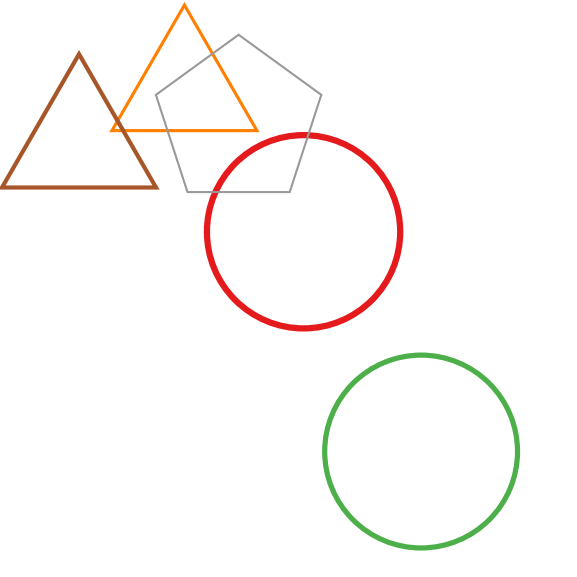[{"shape": "circle", "thickness": 3, "radius": 0.84, "center": [0.526, 0.598]}, {"shape": "circle", "thickness": 2.5, "radius": 0.83, "center": [0.729, 0.217]}, {"shape": "triangle", "thickness": 1.5, "radius": 0.72, "center": [0.319, 0.845]}, {"shape": "triangle", "thickness": 2, "radius": 0.77, "center": [0.137, 0.751]}, {"shape": "pentagon", "thickness": 1, "radius": 0.75, "center": [0.413, 0.788]}]